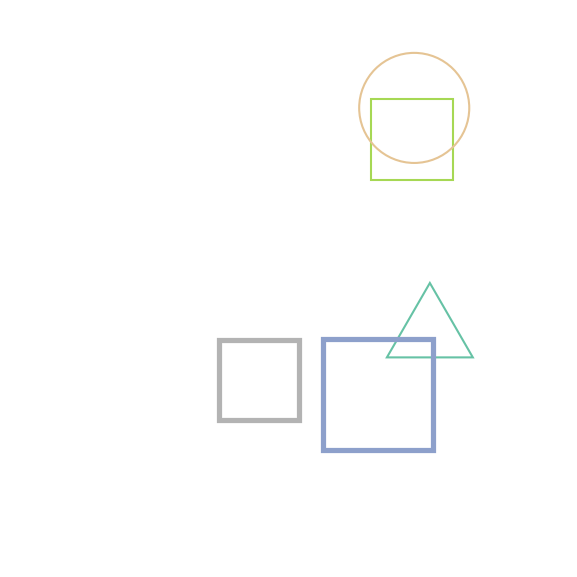[{"shape": "triangle", "thickness": 1, "radius": 0.43, "center": [0.744, 0.423]}, {"shape": "square", "thickness": 2.5, "radius": 0.48, "center": [0.655, 0.316]}, {"shape": "square", "thickness": 1, "radius": 0.35, "center": [0.713, 0.757]}, {"shape": "circle", "thickness": 1, "radius": 0.48, "center": [0.717, 0.812]}, {"shape": "square", "thickness": 2.5, "radius": 0.34, "center": [0.448, 0.341]}]